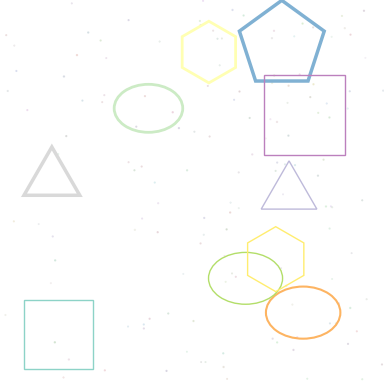[{"shape": "square", "thickness": 1, "radius": 0.45, "center": [0.152, 0.13]}, {"shape": "hexagon", "thickness": 2, "radius": 0.4, "center": [0.543, 0.865]}, {"shape": "triangle", "thickness": 1, "radius": 0.42, "center": [0.751, 0.499]}, {"shape": "pentagon", "thickness": 2.5, "radius": 0.58, "center": [0.732, 0.883]}, {"shape": "oval", "thickness": 1.5, "radius": 0.48, "center": [0.787, 0.188]}, {"shape": "oval", "thickness": 1, "radius": 0.48, "center": [0.638, 0.277]}, {"shape": "triangle", "thickness": 2.5, "radius": 0.42, "center": [0.135, 0.535]}, {"shape": "square", "thickness": 1, "radius": 0.52, "center": [0.79, 0.701]}, {"shape": "oval", "thickness": 2, "radius": 0.45, "center": [0.386, 0.719]}, {"shape": "hexagon", "thickness": 1, "radius": 0.42, "center": [0.716, 0.327]}]